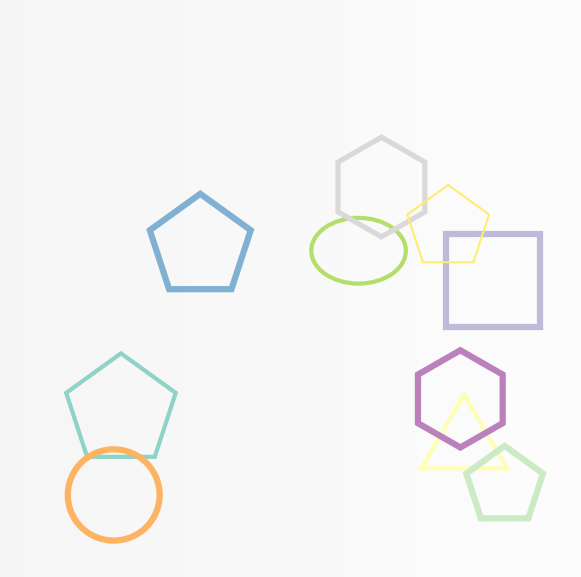[{"shape": "pentagon", "thickness": 2, "radius": 0.5, "center": [0.208, 0.288]}, {"shape": "triangle", "thickness": 2, "radius": 0.43, "center": [0.799, 0.231]}, {"shape": "square", "thickness": 3, "radius": 0.4, "center": [0.848, 0.513]}, {"shape": "pentagon", "thickness": 3, "radius": 0.46, "center": [0.345, 0.572]}, {"shape": "circle", "thickness": 3, "radius": 0.39, "center": [0.196, 0.142]}, {"shape": "oval", "thickness": 2, "radius": 0.41, "center": [0.617, 0.565]}, {"shape": "hexagon", "thickness": 2.5, "radius": 0.43, "center": [0.656, 0.675]}, {"shape": "hexagon", "thickness": 3, "radius": 0.42, "center": [0.792, 0.308]}, {"shape": "pentagon", "thickness": 3, "radius": 0.35, "center": [0.868, 0.158]}, {"shape": "pentagon", "thickness": 1, "radius": 0.37, "center": [0.771, 0.605]}]